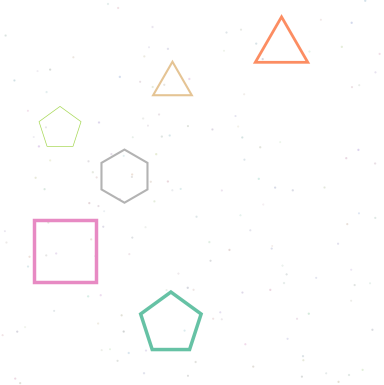[{"shape": "pentagon", "thickness": 2.5, "radius": 0.41, "center": [0.444, 0.159]}, {"shape": "triangle", "thickness": 2, "radius": 0.39, "center": [0.731, 0.878]}, {"shape": "square", "thickness": 2.5, "radius": 0.4, "center": [0.169, 0.348]}, {"shape": "pentagon", "thickness": 0.5, "radius": 0.29, "center": [0.156, 0.666]}, {"shape": "triangle", "thickness": 1.5, "radius": 0.29, "center": [0.448, 0.782]}, {"shape": "hexagon", "thickness": 1.5, "radius": 0.34, "center": [0.323, 0.542]}]